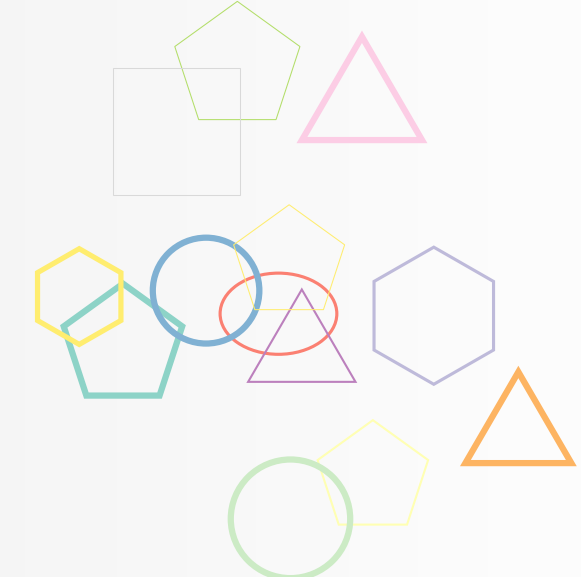[{"shape": "pentagon", "thickness": 3, "radius": 0.54, "center": [0.212, 0.401]}, {"shape": "pentagon", "thickness": 1, "radius": 0.5, "center": [0.642, 0.172]}, {"shape": "hexagon", "thickness": 1.5, "radius": 0.59, "center": [0.746, 0.452]}, {"shape": "oval", "thickness": 1.5, "radius": 0.5, "center": [0.479, 0.456]}, {"shape": "circle", "thickness": 3, "radius": 0.46, "center": [0.355, 0.496]}, {"shape": "triangle", "thickness": 3, "radius": 0.53, "center": [0.892, 0.25]}, {"shape": "pentagon", "thickness": 0.5, "radius": 0.57, "center": [0.408, 0.884]}, {"shape": "triangle", "thickness": 3, "radius": 0.6, "center": [0.623, 0.816]}, {"shape": "square", "thickness": 0.5, "radius": 0.55, "center": [0.303, 0.771]}, {"shape": "triangle", "thickness": 1, "radius": 0.53, "center": [0.519, 0.391]}, {"shape": "circle", "thickness": 3, "radius": 0.51, "center": [0.5, 0.101]}, {"shape": "pentagon", "thickness": 0.5, "radius": 0.5, "center": [0.497, 0.544]}, {"shape": "hexagon", "thickness": 2.5, "radius": 0.41, "center": [0.136, 0.486]}]